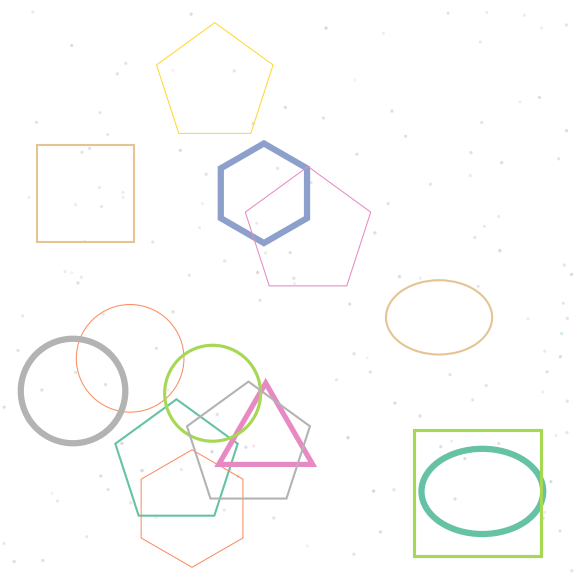[{"shape": "pentagon", "thickness": 1, "radius": 0.56, "center": [0.306, 0.196]}, {"shape": "oval", "thickness": 3, "radius": 0.53, "center": [0.835, 0.148]}, {"shape": "circle", "thickness": 0.5, "radius": 0.47, "center": [0.225, 0.379]}, {"shape": "hexagon", "thickness": 0.5, "radius": 0.51, "center": [0.333, 0.119]}, {"shape": "hexagon", "thickness": 3, "radius": 0.43, "center": [0.457, 0.664]}, {"shape": "triangle", "thickness": 2.5, "radius": 0.47, "center": [0.46, 0.242]}, {"shape": "pentagon", "thickness": 0.5, "radius": 0.57, "center": [0.533, 0.597]}, {"shape": "square", "thickness": 1.5, "radius": 0.55, "center": [0.827, 0.145]}, {"shape": "circle", "thickness": 1.5, "radius": 0.42, "center": [0.368, 0.318]}, {"shape": "pentagon", "thickness": 0.5, "radius": 0.53, "center": [0.372, 0.854]}, {"shape": "oval", "thickness": 1, "radius": 0.46, "center": [0.76, 0.45]}, {"shape": "square", "thickness": 1, "radius": 0.42, "center": [0.148, 0.664]}, {"shape": "pentagon", "thickness": 1, "radius": 0.56, "center": [0.43, 0.226]}, {"shape": "circle", "thickness": 3, "radius": 0.45, "center": [0.126, 0.322]}]